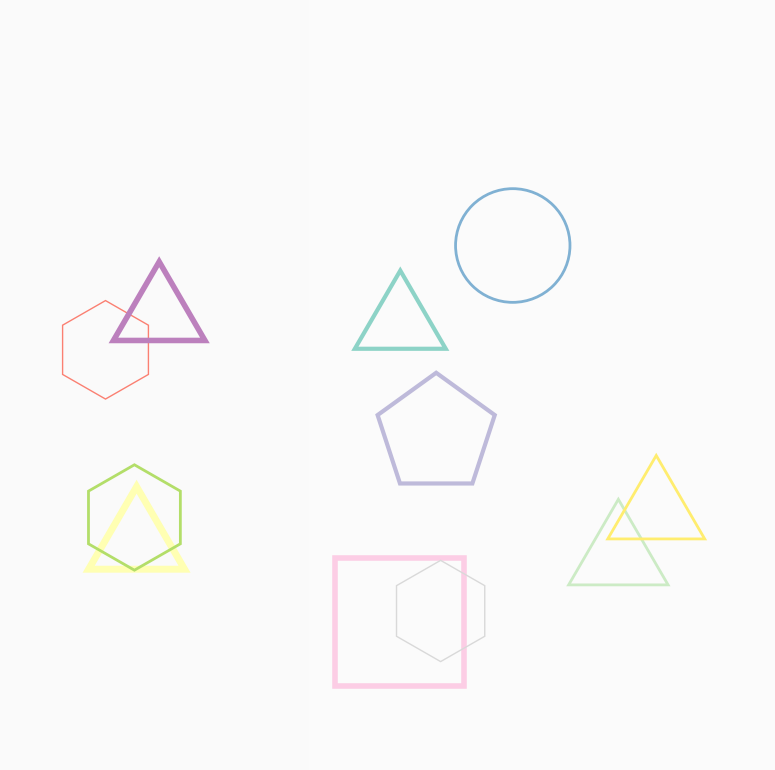[{"shape": "triangle", "thickness": 1.5, "radius": 0.34, "center": [0.517, 0.581]}, {"shape": "triangle", "thickness": 2.5, "radius": 0.36, "center": [0.176, 0.296]}, {"shape": "pentagon", "thickness": 1.5, "radius": 0.4, "center": [0.563, 0.436]}, {"shape": "hexagon", "thickness": 0.5, "radius": 0.32, "center": [0.136, 0.546]}, {"shape": "circle", "thickness": 1, "radius": 0.37, "center": [0.662, 0.681]}, {"shape": "hexagon", "thickness": 1, "radius": 0.34, "center": [0.173, 0.328]}, {"shape": "square", "thickness": 2, "radius": 0.42, "center": [0.516, 0.192]}, {"shape": "hexagon", "thickness": 0.5, "radius": 0.33, "center": [0.569, 0.207]}, {"shape": "triangle", "thickness": 2, "radius": 0.34, "center": [0.205, 0.592]}, {"shape": "triangle", "thickness": 1, "radius": 0.37, "center": [0.798, 0.277]}, {"shape": "triangle", "thickness": 1, "radius": 0.36, "center": [0.847, 0.336]}]